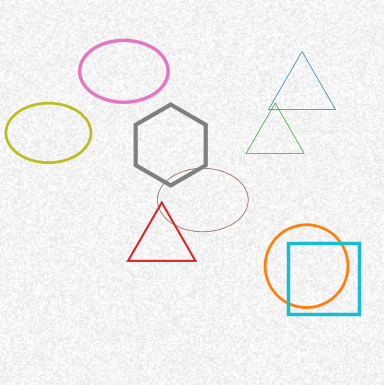[{"shape": "triangle", "thickness": 0.5, "radius": 0.5, "center": [0.785, 0.765]}, {"shape": "circle", "thickness": 2, "radius": 0.54, "center": [0.796, 0.309]}, {"shape": "triangle", "thickness": 0.5, "radius": 0.44, "center": [0.715, 0.645]}, {"shape": "triangle", "thickness": 1.5, "radius": 0.51, "center": [0.42, 0.373]}, {"shape": "oval", "thickness": 0.5, "radius": 0.59, "center": [0.527, 0.48]}, {"shape": "oval", "thickness": 2.5, "radius": 0.57, "center": [0.322, 0.815]}, {"shape": "hexagon", "thickness": 3, "radius": 0.53, "center": [0.443, 0.623]}, {"shape": "oval", "thickness": 2, "radius": 0.55, "center": [0.126, 0.655]}, {"shape": "square", "thickness": 2.5, "radius": 0.46, "center": [0.841, 0.277]}]